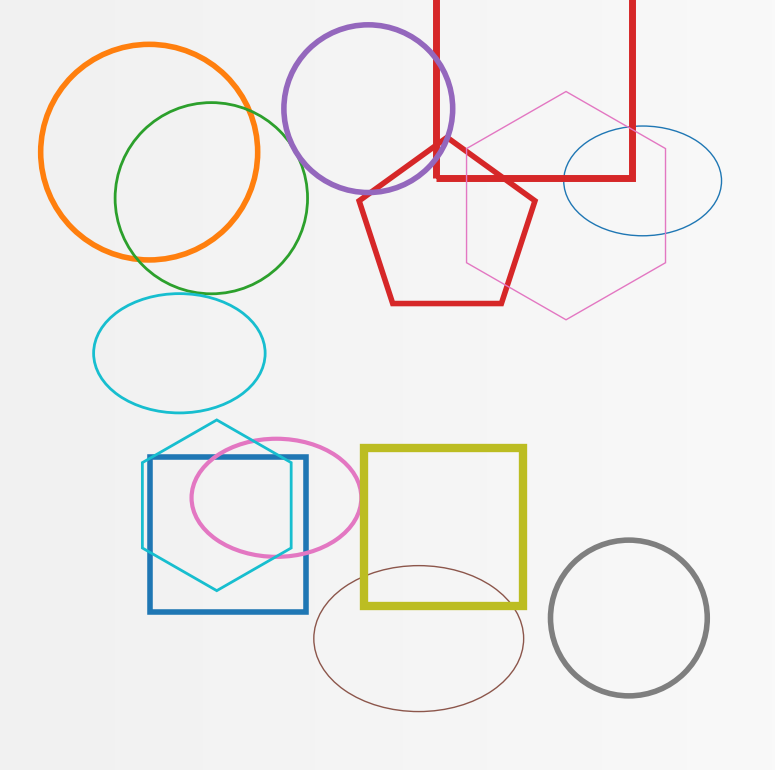[{"shape": "square", "thickness": 2, "radius": 0.5, "center": [0.294, 0.306]}, {"shape": "oval", "thickness": 0.5, "radius": 0.51, "center": [0.829, 0.765]}, {"shape": "circle", "thickness": 2, "radius": 0.7, "center": [0.192, 0.802]}, {"shape": "circle", "thickness": 1, "radius": 0.62, "center": [0.273, 0.743]}, {"shape": "square", "thickness": 2.5, "radius": 0.63, "center": [0.689, 0.896]}, {"shape": "pentagon", "thickness": 2, "radius": 0.6, "center": [0.577, 0.702]}, {"shape": "circle", "thickness": 2, "radius": 0.54, "center": [0.475, 0.859]}, {"shape": "oval", "thickness": 0.5, "radius": 0.68, "center": [0.54, 0.171]}, {"shape": "oval", "thickness": 1.5, "radius": 0.55, "center": [0.357, 0.354]}, {"shape": "hexagon", "thickness": 0.5, "radius": 0.74, "center": [0.73, 0.733]}, {"shape": "circle", "thickness": 2, "radius": 0.51, "center": [0.811, 0.197]}, {"shape": "square", "thickness": 3, "radius": 0.51, "center": [0.573, 0.316]}, {"shape": "hexagon", "thickness": 1, "radius": 0.55, "center": [0.28, 0.344]}, {"shape": "oval", "thickness": 1, "radius": 0.55, "center": [0.231, 0.541]}]